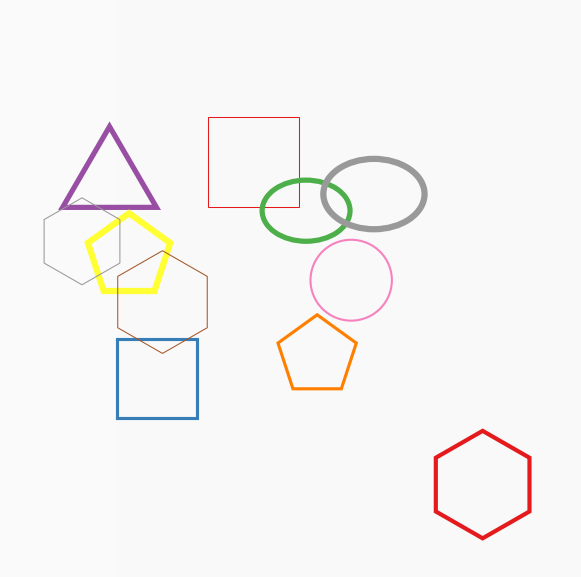[{"shape": "square", "thickness": 0.5, "radius": 0.39, "center": [0.436, 0.719]}, {"shape": "hexagon", "thickness": 2, "radius": 0.47, "center": [0.83, 0.16]}, {"shape": "square", "thickness": 1.5, "radius": 0.34, "center": [0.27, 0.344]}, {"shape": "oval", "thickness": 2.5, "radius": 0.38, "center": [0.527, 0.634]}, {"shape": "triangle", "thickness": 2.5, "radius": 0.47, "center": [0.188, 0.687]}, {"shape": "pentagon", "thickness": 1.5, "radius": 0.35, "center": [0.546, 0.383]}, {"shape": "pentagon", "thickness": 3, "radius": 0.37, "center": [0.222, 0.555]}, {"shape": "hexagon", "thickness": 0.5, "radius": 0.44, "center": [0.28, 0.476]}, {"shape": "circle", "thickness": 1, "radius": 0.35, "center": [0.604, 0.514]}, {"shape": "oval", "thickness": 3, "radius": 0.44, "center": [0.643, 0.663]}, {"shape": "hexagon", "thickness": 0.5, "radius": 0.38, "center": [0.141, 0.581]}]